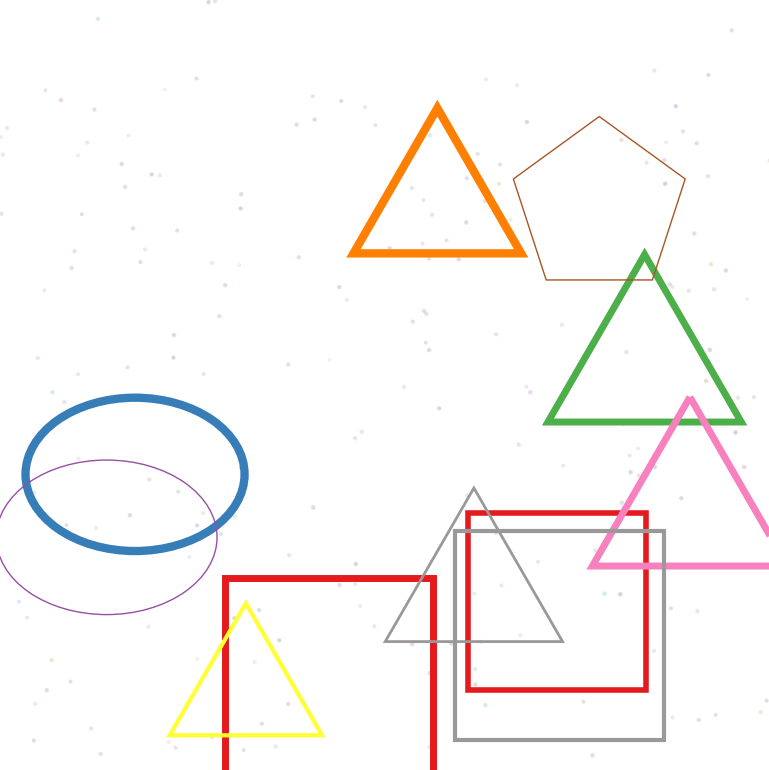[{"shape": "square", "thickness": 2, "radius": 0.58, "center": [0.724, 0.219]}, {"shape": "square", "thickness": 2.5, "radius": 0.68, "center": [0.427, 0.114]}, {"shape": "oval", "thickness": 3, "radius": 0.71, "center": [0.175, 0.384]}, {"shape": "triangle", "thickness": 2.5, "radius": 0.73, "center": [0.837, 0.524]}, {"shape": "oval", "thickness": 0.5, "radius": 0.72, "center": [0.139, 0.302]}, {"shape": "triangle", "thickness": 3, "radius": 0.63, "center": [0.568, 0.734]}, {"shape": "triangle", "thickness": 1.5, "radius": 0.57, "center": [0.319, 0.102]}, {"shape": "pentagon", "thickness": 0.5, "radius": 0.59, "center": [0.778, 0.731]}, {"shape": "triangle", "thickness": 2.5, "radius": 0.73, "center": [0.896, 0.338]}, {"shape": "square", "thickness": 1.5, "radius": 0.68, "center": [0.727, 0.175]}, {"shape": "triangle", "thickness": 1, "radius": 0.66, "center": [0.615, 0.233]}]